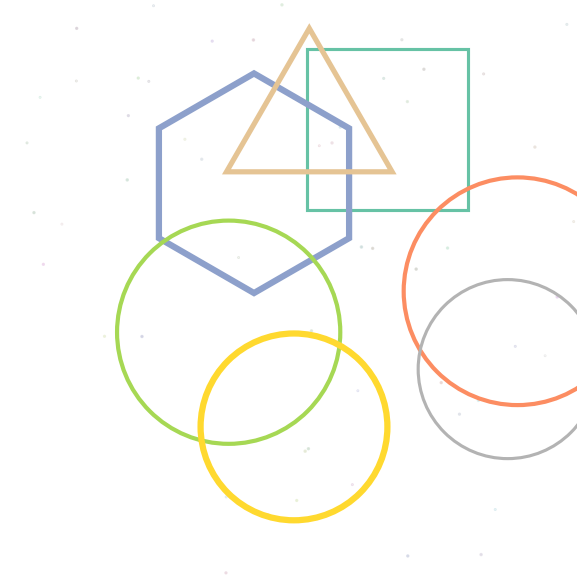[{"shape": "square", "thickness": 1.5, "radius": 0.69, "center": [0.671, 0.775]}, {"shape": "circle", "thickness": 2, "radius": 0.99, "center": [0.896, 0.495]}, {"shape": "hexagon", "thickness": 3, "radius": 0.95, "center": [0.44, 0.682]}, {"shape": "circle", "thickness": 2, "radius": 0.97, "center": [0.396, 0.424]}, {"shape": "circle", "thickness": 3, "radius": 0.81, "center": [0.509, 0.26]}, {"shape": "triangle", "thickness": 2.5, "radius": 0.83, "center": [0.536, 0.784]}, {"shape": "circle", "thickness": 1.5, "radius": 0.77, "center": [0.879, 0.36]}]